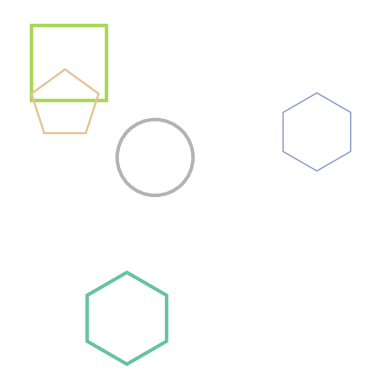[{"shape": "hexagon", "thickness": 2.5, "radius": 0.6, "center": [0.33, 0.173]}, {"shape": "hexagon", "thickness": 1, "radius": 0.51, "center": [0.823, 0.657]}, {"shape": "square", "thickness": 2.5, "radius": 0.49, "center": [0.179, 0.838]}, {"shape": "pentagon", "thickness": 1.5, "radius": 0.46, "center": [0.169, 0.728]}, {"shape": "circle", "thickness": 2.5, "radius": 0.49, "center": [0.403, 0.591]}]